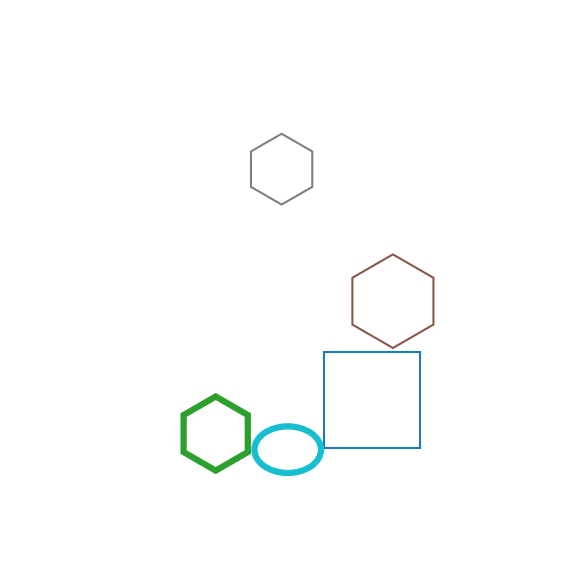[{"shape": "square", "thickness": 1, "radius": 0.42, "center": [0.644, 0.306]}, {"shape": "hexagon", "thickness": 3, "radius": 0.32, "center": [0.374, 0.248]}, {"shape": "hexagon", "thickness": 1, "radius": 0.41, "center": [0.68, 0.478]}, {"shape": "hexagon", "thickness": 1, "radius": 0.31, "center": [0.488, 0.706]}, {"shape": "oval", "thickness": 3, "radius": 0.29, "center": [0.498, 0.22]}]